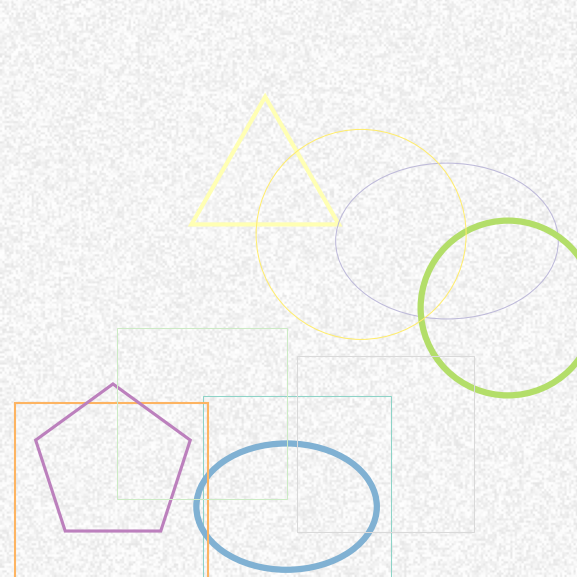[{"shape": "square", "thickness": 0.5, "radius": 0.82, "center": [0.514, 0.15]}, {"shape": "triangle", "thickness": 2, "radius": 0.74, "center": [0.459, 0.684]}, {"shape": "oval", "thickness": 0.5, "radius": 0.96, "center": [0.774, 0.582]}, {"shape": "oval", "thickness": 3, "radius": 0.78, "center": [0.496, 0.122]}, {"shape": "square", "thickness": 1, "radius": 0.83, "center": [0.193, 0.135]}, {"shape": "circle", "thickness": 3, "radius": 0.76, "center": [0.88, 0.466]}, {"shape": "square", "thickness": 0.5, "radius": 0.76, "center": [0.667, 0.23]}, {"shape": "pentagon", "thickness": 1.5, "radius": 0.7, "center": [0.196, 0.193]}, {"shape": "square", "thickness": 0.5, "radius": 0.74, "center": [0.35, 0.283]}, {"shape": "circle", "thickness": 0.5, "radius": 0.91, "center": [0.625, 0.593]}]